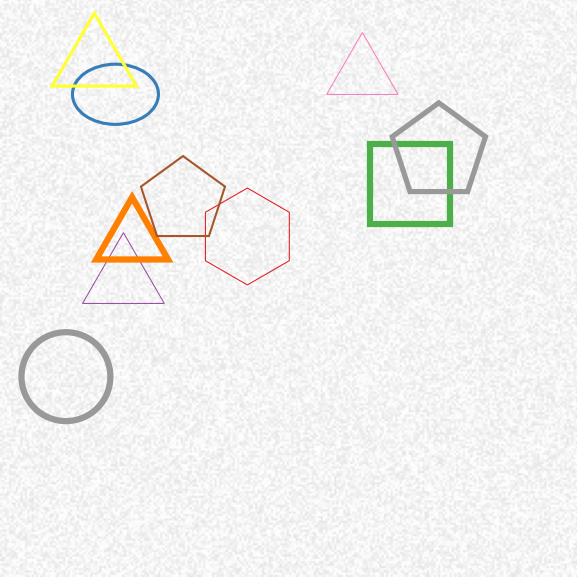[{"shape": "hexagon", "thickness": 0.5, "radius": 0.42, "center": [0.428, 0.59]}, {"shape": "oval", "thickness": 1.5, "radius": 0.37, "center": [0.2, 0.836]}, {"shape": "square", "thickness": 3, "radius": 0.35, "center": [0.709, 0.68]}, {"shape": "triangle", "thickness": 0.5, "radius": 0.41, "center": [0.214, 0.515]}, {"shape": "triangle", "thickness": 3, "radius": 0.36, "center": [0.229, 0.586]}, {"shape": "triangle", "thickness": 1.5, "radius": 0.42, "center": [0.163, 0.892]}, {"shape": "pentagon", "thickness": 1, "radius": 0.38, "center": [0.317, 0.652]}, {"shape": "triangle", "thickness": 0.5, "radius": 0.36, "center": [0.627, 0.871]}, {"shape": "circle", "thickness": 3, "radius": 0.38, "center": [0.114, 0.347]}, {"shape": "pentagon", "thickness": 2.5, "radius": 0.42, "center": [0.76, 0.736]}]